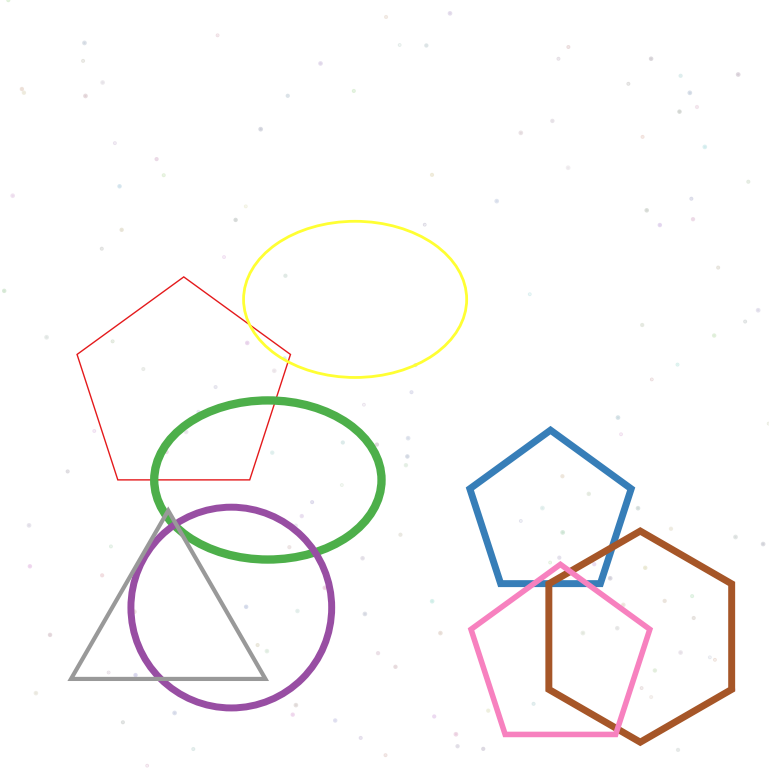[{"shape": "pentagon", "thickness": 0.5, "radius": 0.73, "center": [0.239, 0.495]}, {"shape": "pentagon", "thickness": 2.5, "radius": 0.55, "center": [0.715, 0.331]}, {"shape": "oval", "thickness": 3, "radius": 0.74, "center": [0.348, 0.377]}, {"shape": "circle", "thickness": 2.5, "radius": 0.65, "center": [0.3, 0.211]}, {"shape": "oval", "thickness": 1, "radius": 0.72, "center": [0.461, 0.611]}, {"shape": "hexagon", "thickness": 2.5, "radius": 0.69, "center": [0.832, 0.173]}, {"shape": "pentagon", "thickness": 2, "radius": 0.61, "center": [0.728, 0.145]}, {"shape": "triangle", "thickness": 1.5, "radius": 0.73, "center": [0.218, 0.191]}]